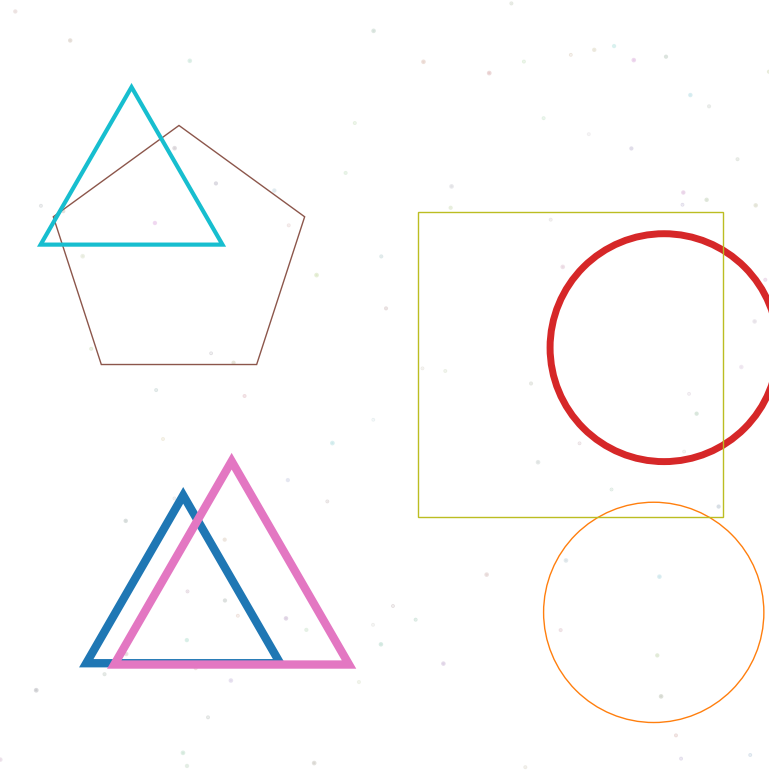[{"shape": "triangle", "thickness": 3, "radius": 0.73, "center": [0.238, 0.211]}, {"shape": "circle", "thickness": 0.5, "radius": 0.72, "center": [0.849, 0.205]}, {"shape": "circle", "thickness": 2.5, "radius": 0.74, "center": [0.862, 0.548]}, {"shape": "pentagon", "thickness": 0.5, "radius": 0.86, "center": [0.232, 0.665]}, {"shape": "triangle", "thickness": 3, "radius": 0.88, "center": [0.301, 0.225]}, {"shape": "square", "thickness": 0.5, "radius": 0.99, "center": [0.741, 0.527]}, {"shape": "triangle", "thickness": 1.5, "radius": 0.68, "center": [0.171, 0.75]}]